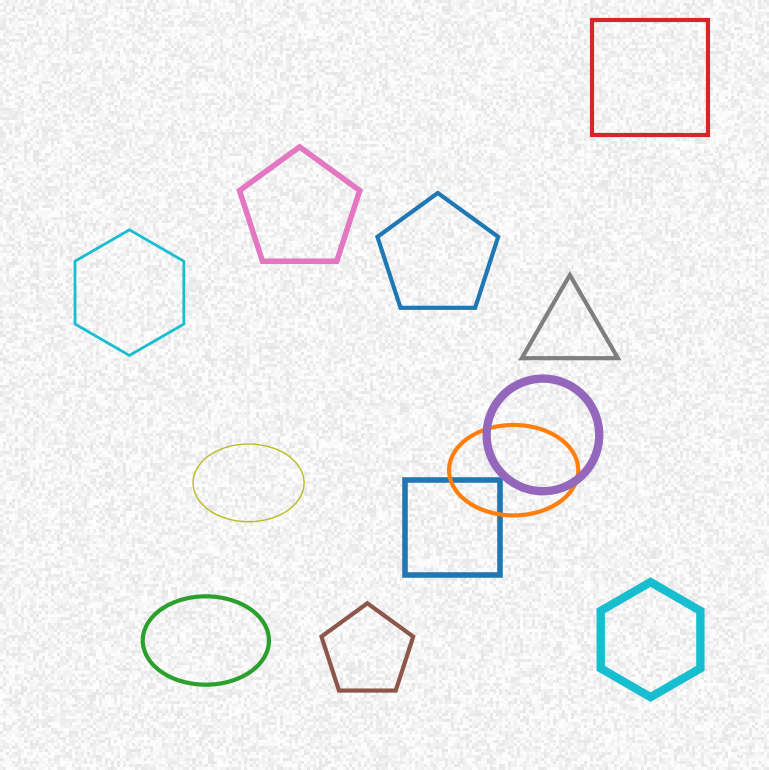[{"shape": "square", "thickness": 2, "radius": 0.31, "center": [0.588, 0.315]}, {"shape": "pentagon", "thickness": 1.5, "radius": 0.41, "center": [0.569, 0.667]}, {"shape": "oval", "thickness": 1.5, "radius": 0.42, "center": [0.667, 0.389]}, {"shape": "oval", "thickness": 1.5, "radius": 0.41, "center": [0.267, 0.168]}, {"shape": "square", "thickness": 1.5, "radius": 0.37, "center": [0.844, 0.899]}, {"shape": "circle", "thickness": 3, "radius": 0.37, "center": [0.705, 0.435]}, {"shape": "pentagon", "thickness": 1.5, "radius": 0.31, "center": [0.477, 0.154]}, {"shape": "pentagon", "thickness": 2, "radius": 0.41, "center": [0.389, 0.727]}, {"shape": "triangle", "thickness": 1.5, "radius": 0.36, "center": [0.74, 0.571]}, {"shape": "oval", "thickness": 0.5, "radius": 0.36, "center": [0.323, 0.373]}, {"shape": "hexagon", "thickness": 1, "radius": 0.41, "center": [0.168, 0.62]}, {"shape": "hexagon", "thickness": 3, "radius": 0.37, "center": [0.845, 0.169]}]